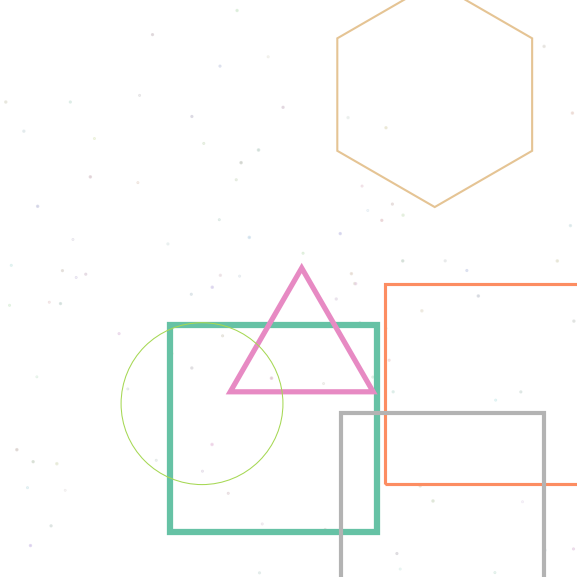[{"shape": "square", "thickness": 3, "radius": 0.9, "center": [0.474, 0.258]}, {"shape": "square", "thickness": 1.5, "radius": 0.87, "center": [0.841, 0.335]}, {"shape": "triangle", "thickness": 2.5, "radius": 0.71, "center": [0.522, 0.392]}, {"shape": "circle", "thickness": 0.5, "radius": 0.7, "center": [0.35, 0.3]}, {"shape": "hexagon", "thickness": 1, "radius": 0.97, "center": [0.753, 0.835]}, {"shape": "square", "thickness": 2, "radius": 0.88, "center": [0.766, 0.108]}]